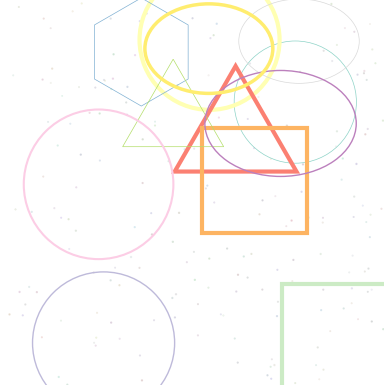[{"shape": "circle", "thickness": 0.5, "radius": 0.79, "center": [0.767, 0.735]}, {"shape": "circle", "thickness": 3, "radius": 0.91, "center": [0.544, 0.897]}, {"shape": "circle", "thickness": 1, "radius": 0.92, "center": [0.269, 0.109]}, {"shape": "triangle", "thickness": 3, "radius": 0.91, "center": [0.612, 0.646]}, {"shape": "hexagon", "thickness": 0.5, "radius": 0.7, "center": [0.367, 0.865]}, {"shape": "square", "thickness": 3, "radius": 0.68, "center": [0.661, 0.531]}, {"shape": "triangle", "thickness": 0.5, "radius": 0.76, "center": [0.45, 0.695]}, {"shape": "circle", "thickness": 1.5, "radius": 0.97, "center": [0.256, 0.521]}, {"shape": "oval", "thickness": 0.5, "radius": 0.78, "center": [0.777, 0.893]}, {"shape": "oval", "thickness": 1, "radius": 0.98, "center": [0.729, 0.679]}, {"shape": "square", "thickness": 3, "radius": 0.67, "center": [0.867, 0.129]}, {"shape": "oval", "thickness": 2.5, "radius": 0.83, "center": [0.542, 0.874]}]